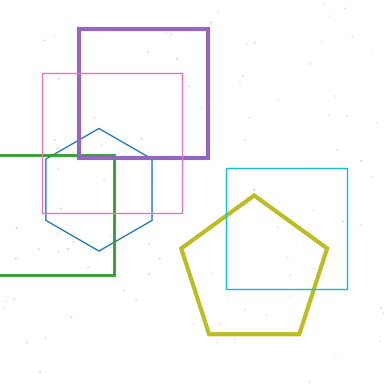[{"shape": "hexagon", "thickness": 1, "radius": 0.8, "center": [0.257, 0.507]}, {"shape": "square", "thickness": 2, "radius": 0.78, "center": [0.142, 0.441]}, {"shape": "square", "thickness": 3, "radius": 0.84, "center": [0.373, 0.757]}, {"shape": "square", "thickness": 1, "radius": 0.91, "center": [0.291, 0.628]}, {"shape": "pentagon", "thickness": 3, "radius": 1.0, "center": [0.66, 0.293]}, {"shape": "square", "thickness": 1, "radius": 0.78, "center": [0.745, 0.406]}]